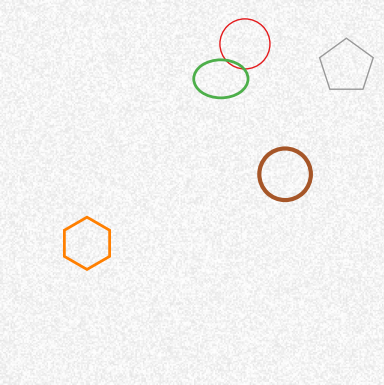[{"shape": "circle", "thickness": 1, "radius": 0.32, "center": [0.636, 0.886]}, {"shape": "oval", "thickness": 2, "radius": 0.35, "center": [0.574, 0.795]}, {"shape": "hexagon", "thickness": 2, "radius": 0.34, "center": [0.226, 0.368]}, {"shape": "circle", "thickness": 3, "radius": 0.33, "center": [0.741, 0.547]}, {"shape": "pentagon", "thickness": 1, "radius": 0.37, "center": [0.9, 0.828]}]